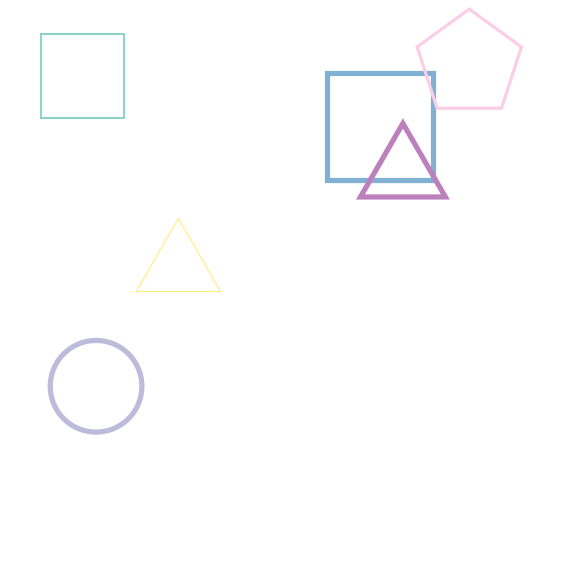[{"shape": "square", "thickness": 1, "radius": 0.36, "center": [0.143, 0.868]}, {"shape": "circle", "thickness": 2.5, "radius": 0.4, "center": [0.166, 0.33]}, {"shape": "square", "thickness": 2.5, "radius": 0.46, "center": [0.658, 0.78]}, {"shape": "pentagon", "thickness": 1.5, "radius": 0.47, "center": [0.813, 0.889]}, {"shape": "triangle", "thickness": 2.5, "radius": 0.42, "center": [0.698, 0.701]}, {"shape": "triangle", "thickness": 0.5, "radius": 0.42, "center": [0.309, 0.537]}]